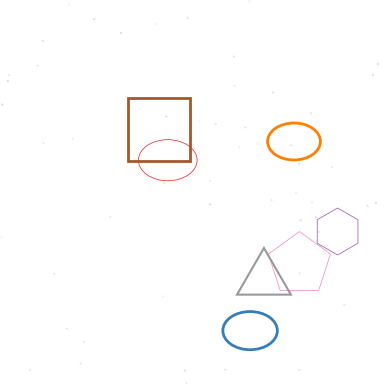[{"shape": "oval", "thickness": 0.5, "radius": 0.38, "center": [0.436, 0.584]}, {"shape": "oval", "thickness": 2, "radius": 0.35, "center": [0.65, 0.141]}, {"shape": "hexagon", "thickness": 0.5, "radius": 0.31, "center": [0.877, 0.399]}, {"shape": "oval", "thickness": 2, "radius": 0.34, "center": [0.764, 0.633]}, {"shape": "square", "thickness": 2, "radius": 0.41, "center": [0.413, 0.664]}, {"shape": "pentagon", "thickness": 0.5, "radius": 0.42, "center": [0.778, 0.314]}, {"shape": "triangle", "thickness": 1.5, "radius": 0.4, "center": [0.686, 0.275]}]